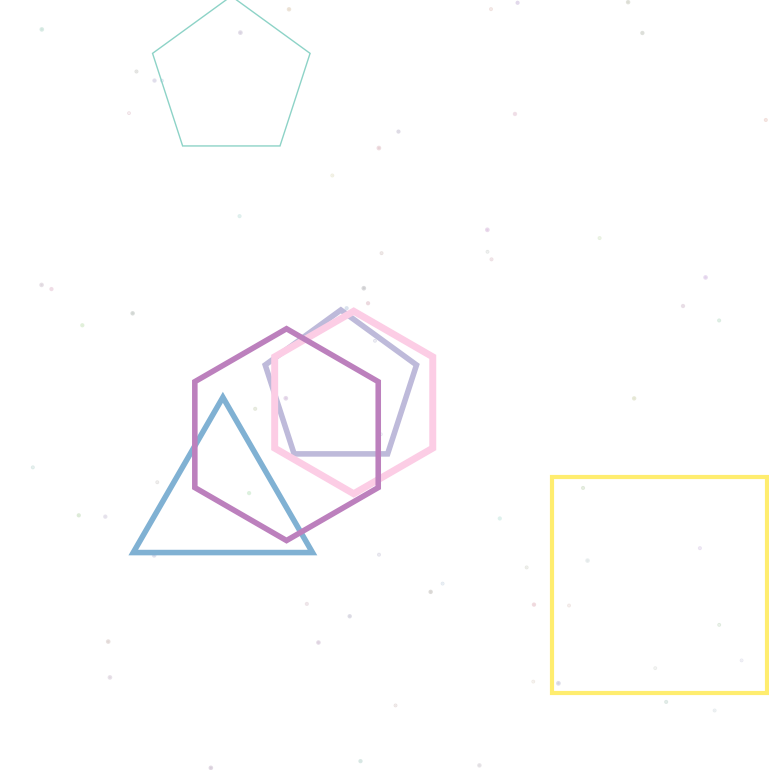[{"shape": "pentagon", "thickness": 0.5, "radius": 0.54, "center": [0.3, 0.897]}, {"shape": "pentagon", "thickness": 2, "radius": 0.52, "center": [0.443, 0.494]}, {"shape": "triangle", "thickness": 2, "radius": 0.67, "center": [0.289, 0.35]}, {"shape": "hexagon", "thickness": 2.5, "radius": 0.59, "center": [0.459, 0.477]}, {"shape": "hexagon", "thickness": 2, "radius": 0.69, "center": [0.372, 0.436]}, {"shape": "square", "thickness": 1.5, "radius": 0.7, "center": [0.857, 0.24]}]